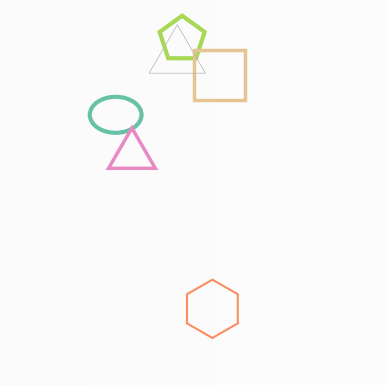[{"shape": "oval", "thickness": 3, "radius": 0.33, "center": [0.298, 0.702]}, {"shape": "hexagon", "thickness": 1.5, "radius": 0.38, "center": [0.548, 0.198]}, {"shape": "triangle", "thickness": 2.5, "radius": 0.35, "center": [0.34, 0.598]}, {"shape": "pentagon", "thickness": 3, "radius": 0.31, "center": [0.47, 0.898]}, {"shape": "square", "thickness": 2.5, "radius": 0.33, "center": [0.566, 0.805]}, {"shape": "triangle", "thickness": 0.5, "radius": 0.42, "center": [0.458, 0.852]}]